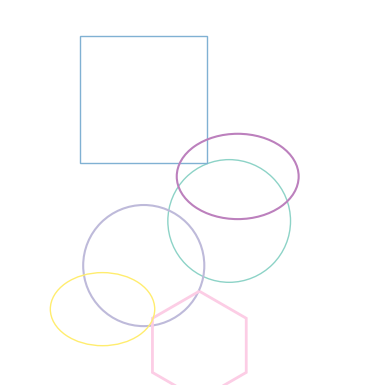[{"shape": "circle", "thickness": 1, "radius": 0.8, "center": [0.595, 0.426]}, {"shape": "circle", "thickness": 1.5, "radius": 0.79, "center": [0.373, 0.31]}, {"shape": "square", "thickness": 1, "radius": 0.82, "center": [0.372, 0.742]}, {"shape": "hexagon", "thickness": 2, "radius": 0.7, "center": [0.518, 0.103]}, {"shape": "oval", "thickness": 1.5, "radius": 0.79, "center": [0.617, 0.542]}, {"shape": "oval", "thickness": 1, "radius": 0.68, "center": [0.266, 0.197]}]